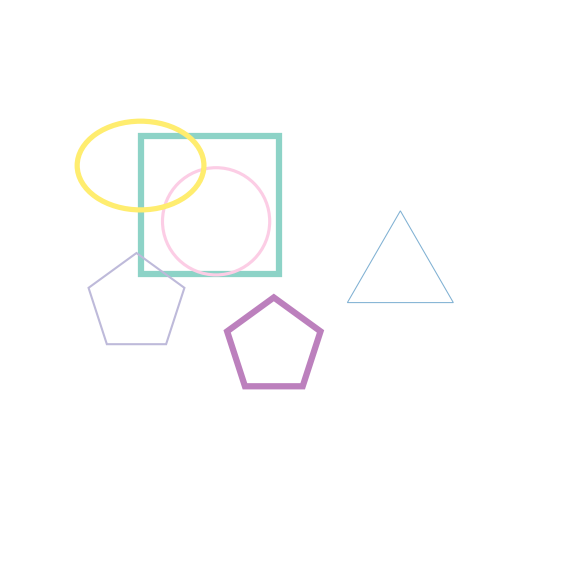[{"shape": "square", "thickness": 3, "radius": 0.6, "center": [0.363, 0.645]}, {"shape": "pentagon", "thickness": 1, "radius": 0.44, "center": [0.236, 0.474]}, {"shape": "triangle", "thickness": 0.5, "radius": 0.53, "center": [0.693, 0.528]}, {"shape": "circle", "thickness": 1.5, "radius": 0.46, "center": [0.374, 0.616]}, {"shape": "pentagon", "thickness": 3, "radius": 0.43, "center": [0.474, 0.399]}, {"shape": "oval", "thickness": 2.5, "radius": 0.55, "center": [0.243, 0.712]}]